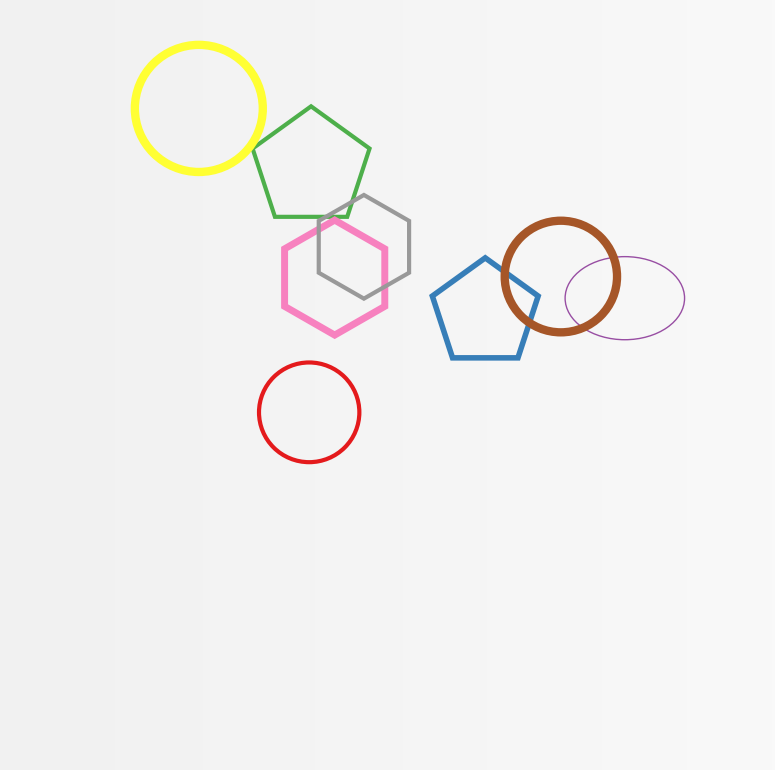[{"shape": "circle", "thickness": 1.5, "radius": 0.32, "center": [0.399, 0.465]}, {"shape": "pentagon", "thickness": 2, "radius": 0.36, "center": [0.626, 0.593]}, {"shape": "pentagon", "thickness": 1.5, "radius": 0.4, "center": [0.401, 0.783]}, {"shape": "oval", "thickness": 0.5, "radius": 0.39, "center": [0.806, 0.613]}, {"shape": "circle", "thickness": 3, "radius": 0.41, "center": [0.257, 0.859]}, {"shape": "circle", "thickness": 3, "radius": 0.36, "center": [0.724, 0.641]}, {"shape": "hexagon", "thickness": 2.5, "radius": 0.37, "center": [0.432, 0.639]}, {"shape": "hexagon", "thickness": 1.5, "radius": 0.34, "center": [0.47, 0.679]}]